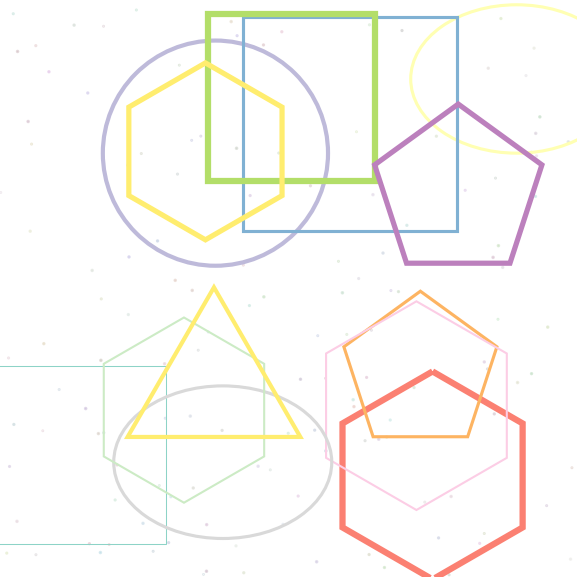[{"shape": "square", "thickness": 0.5, "radius": 0.77, "center": [0.134, 0.211]}, {"shape": "oval", "thickness": 1.5, "radius": 0.92, "center": [0.895, 0.862]}, {"shape": "circle", "thickness": 2, "radius": 0.97, "center": [0.373, 0.734]}, {"shape": "hexagon", "thickness": 3, "radius": 0.9, "center": [0.749, 0.176]}, {"shape": "square", "thickness": 1.5, "radius": 0.93, "center": [0.606, 0.784]}, {"shape": "pentagon", "thickness": 1.5, "radius": 0.7, "center": [0.728, 0.356]}, {"shape": "square", "thickness": 3, "radius": 0.72, "center": [0.505, 0.83]}, {"shape": "hexagon", "thickness": 1, "radius": 0.9, "center": [0.721, 0.297]}, {"shape": "oval", "thickness": 1.5, "radius": 0.94, "center": [0.386, 0.199]}, {"shape": "pentagon", "thickness": 2.5, "radius": 0.76, "center": [0.794, 0.667]}, {"shape": "hexagon", "thickness": 1, "radius": 0.8, "center": [0.319, 0.289]}, {"shape": "triangle", "thickness": 2, "radius": 0.86, "center": [0.37, 0.329]}, {"shape": "hexagon", "thickness": 2.5, "radius": 0.77, "center": [0.356, 0.737]}]